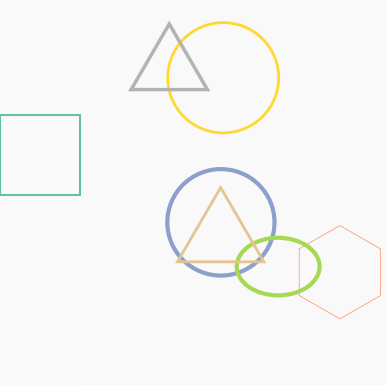[{"shape": "square", "thickness": 1.5, "radius": 0.52, "center": [0.103, 0.598]}, {"shape": "hexagon", "thickness": 0.5, "radius": 0.61, "center": [0.877, 0.293]}, {"shape": "circle", "thickness": 3, "radius": 0.69, "center": [0.57, 0.422]}, {"shape": "oval", "thickness": 3, "radius": 0.53, "center": [0.718, 0.308]}, {"shape": "circle", "thickness": 2, "radius": 0.72, "center": [0.576, 0.798]}, {"shape": "triangle", "thickness": 2, "radius": 0.64, "center": [0.569, 0.384]}, {"shape": "triangle", "thickness": 2.5, "radius": 0.57, "center": [0.437, 0.824]}]